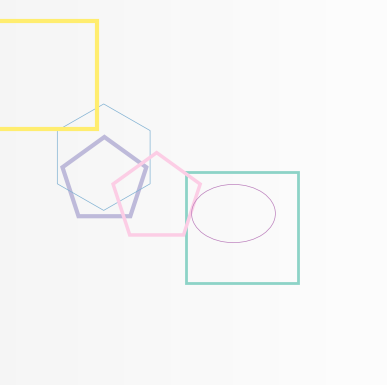[{"shape": "square", "thickness": 2, "radius": 0.72, "center": [0.625, 0.409]}, {"shape": "pentagon", "thickness": 3, "radius": 0.57, "center": [0.269, 0.53]}, {"shape": "hexagon", "thickness": 0.5, "radius": 0.69, "center": [0.268, 0.592]}, {"shape": "pentagon", "thickness": 2.5, "radius": 0.59, "center": [0.404, 0.485]}, {"shape": "oval", "thickness": 0.5, "radius": 0.54, "center": [0.603, 0.445]}, {"shape": "square", "thickness": 3, "radius": 0.71, "center": [0.108, 0.805]}]